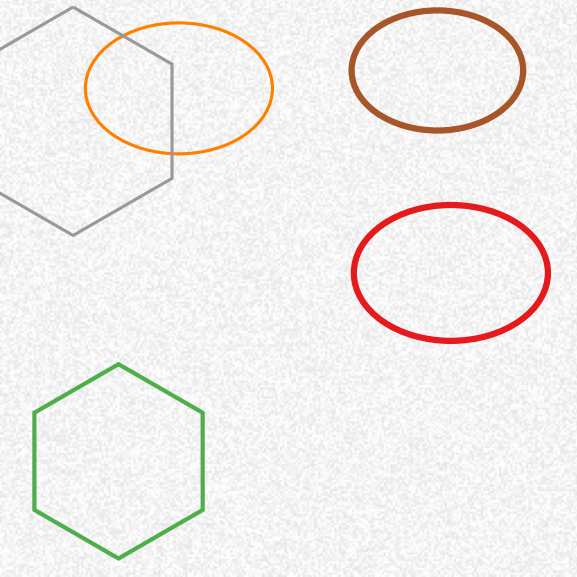[{"shape": "oval", "thickness": 3, "radius": 0.84, "center": [0.781, 0.527]}, {"shape": "hexagon", "thickness": 2, "radius": 0.84, "center": [0.205, 0.2]}, {"shape": "oval", "thickness": 1.5, "radius": 0.81, "center": [0.31, 0.846]}, {"shape": "oval", "thickness": 3, "radius": 0.74, "center": [0.757, 0.877]}, {"shape": "hexagon", "thickness": 1.5, "radius": 0.99, "center": [0.127, 0.789]}]